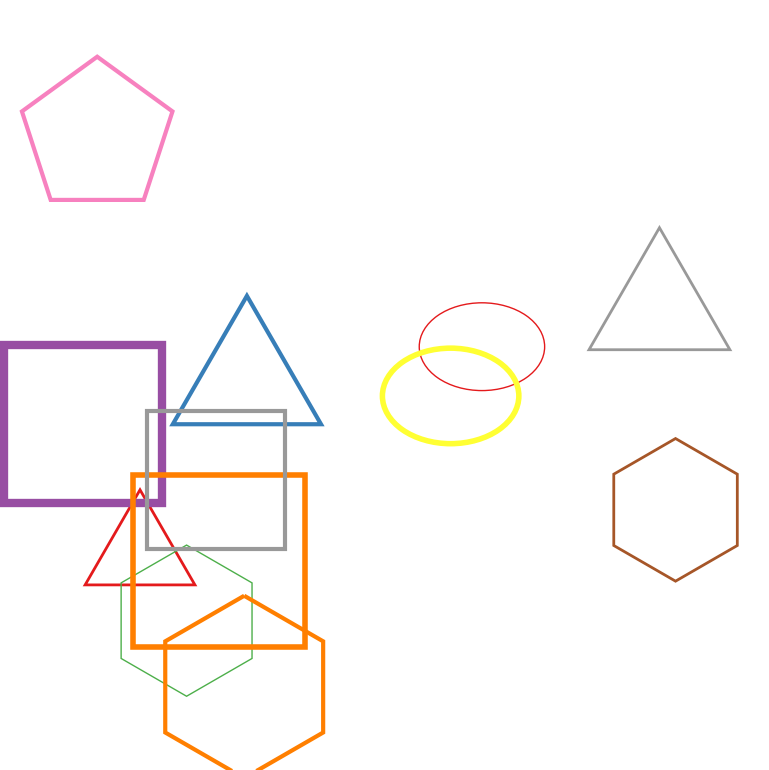[{"shape": "oval", "thickness": 0.5, "radius": 0.41, "center": [0.626, 0.55]}, {"shape": "triangle", "thickness": 1, "radius": 0.41, "center": [0.182, 0.282]}, {"shape": "triangle", "thickness": 1.5, "radius": 0.56, "center": [0.321, 0.505]}, {"shape": "hexagon", "thickness": 0.5, "radius": 0.49, "center": [0.242, 0.194]}, {"shape": "square", "thickness": 3, "radius": 0.51, "center": [0.108, 0.45]}, {"shape": "hexagon", "thickness": 1.5, "radius": 0.59, "center": [0.317, 0.108]}, {"shape": "square", "thickness": 2, "radius": 0.56, "center": [0.284, 0.272]}, {"shape": "oval", "thickness": 2, "radius": 0.44, "center": [0.585, 0.486]}, {"shape": "hexagon", "thickness": 1, "radius": 0.46, "center": [0.877, 0.338]}, {"shape": "pentagon", "thickness": 1.5, "radius": 0.51, "center": [0.126, 0.824]}, {"shape": "triangle", "thickness": 1, "radius": 0.53, "center": [0.856, 0.599]}, {"shape": "square", "thickness": 1.5, "radius": 0.45, "center": [0.28, 0.377]}]